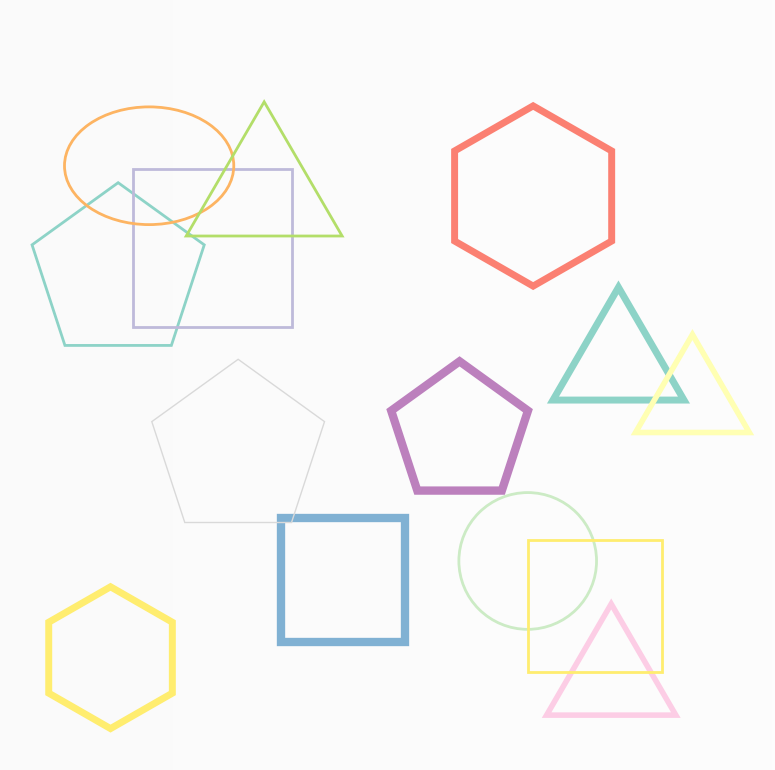[{"shape": "triangle", "thickness": 2.5, "radius": 0.49, "center": [0.798, 0.529]}, {"shape": "pentagon", "thickness": 1, "radius": 0.58, "center": [0.152, 0.646]}, {"shape": "triangle", "thickness": 2, "radius": 0.42, "center": [0.893, 0.481]}, {"shape": "square", "thickness": 1, "radius": 0.51, "center": [0.274, 0.678]}, {"shape": "hexagon", "thickness": 2.5, "radius": 0.59, "center": [0.688, 0.745]}, {"shape": "square", "thickness": 3, "radius": 0.4, "center": [0.442, 0.247]}, {"shape": "oval", "thickness": 1, "radius": 0.55, "center": [0.192, 0.785]}, {"shape": "triangle", "thickness": 1, "radius": 0.58, "center": [0.341, 0.752]}, {"shape": "triangle", "thickness": 2, "radius": 0.48, "center": [0.789, 0.119]}, {"shape": "pentagon", "thickness": 0.5, "radius": 0.59, "center": [0.307, 0.416]}, {"shape": "pentagon", "thickness": 3, "radius": 0.46, "center": [0.593, 0.438]}, {"shape": "circle", "thickness": 1, "radius": 0.44, "center": [0.681, 0.271]}, {"shape": "hexagon", "thickness": 2.5, "radius": 0.46, "center": [0.143, 0.146]}, {"shape": "square", "thickness": 1, "radius": 0.43, "center": [0.768, 0.213]}]